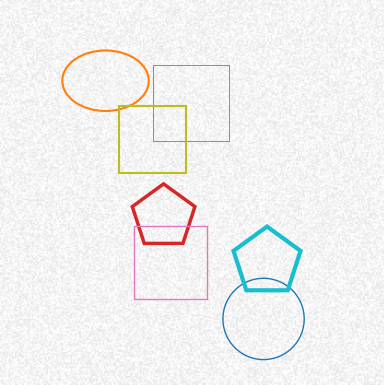[{"shape": "circle", "thickness": 1, "radius": 0.53, "center": [0.685, 0.172]}, {"shape": "oval", "thickness": 1.5, "radius": 0.56, "center": [0.274, 0.79]}, {"shape": "pentagon", "thickness": 2.5, "radius": 0.43, "center": [0.425, 0.437]}, {"shape": "square", "thickness": 0.5, "radius": 0.49, "center": [0.496, 0.734]}, {"shape": "square", "thickness": 1, "radius": 0.47, "center": [0.443, 0.318]}, {"shape": "square", "thickness": 1.5, "radius": 0.43, "center": [0.396, 0.637]}, {"shape": "pentagon", "thickness": 3, "radius": 0.46, "center": [0.694, 0.32]}]